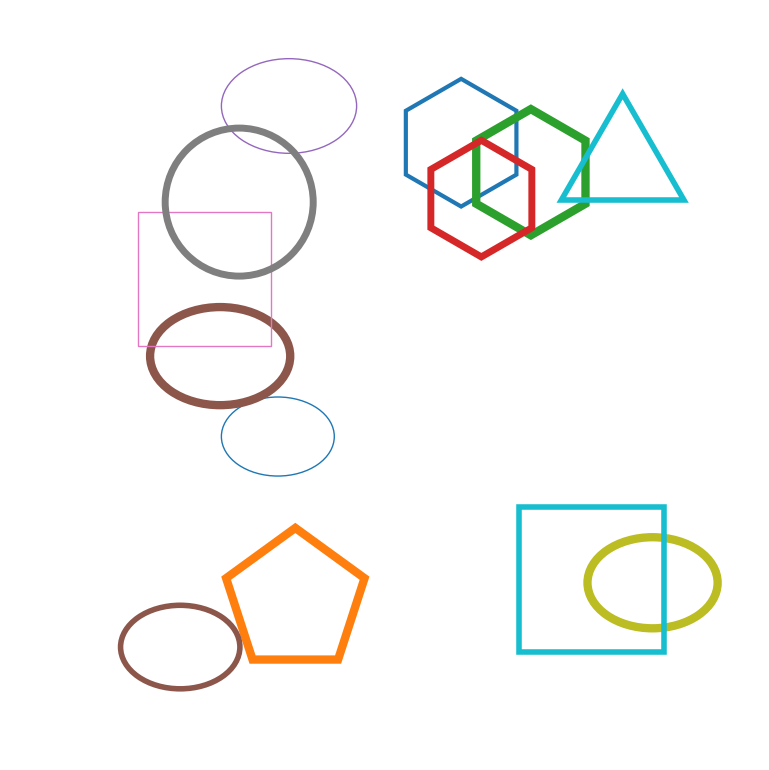[{"shape": "hexagon", "thickness": 1.5, "radius": 0.41, "center": [0.599, 0.815]}, {"shape": "oval", "thickness": 0.5, "radius": 0.37, "center": [0.361, 0.433]}, {"shape": "pentagon", "thickness": 3, "radius": 0.47, "center": [0.384, 0.22]}, {"shape": "hexagon", "thickness": 3, "radius": 0.41, "center": [0.689, 0.776]}, {"shape": "hexagon", "thickness": 2.5, "radius": 0.38, "center": [0.625, 0.742]}, {"shape": "oval", "thickness": 0.5, "radius": 0.44, "center": [0.375, 0.862]}, {"shape": "oval", "thickness": 3, "radius": 0.45, "center": [0.286, 0.538]}, {"shape": "oval", "thickness": 2, "radius": 0.39, "center": [0.234, 0.16]}, {"shape": "square", "thickness": 0.5, "radius": 0.43, "center": [0.265, 0.638]}, {"shape": "circle", "thickness": 2.5, "radius": 0.48, "center": [0.311, 0.738]}, {"shape": "oval", "thickness": 3, "radius": 0.42, "center": [0.847, 0.243]}, {"shape": "square", "thickness": 2, "radius": 0.47, "center": [0.768, 0.248]}, {"shape": "triangle", "thickness": 2, "radius": 0.46, "center": [0.809, 0.786]}]